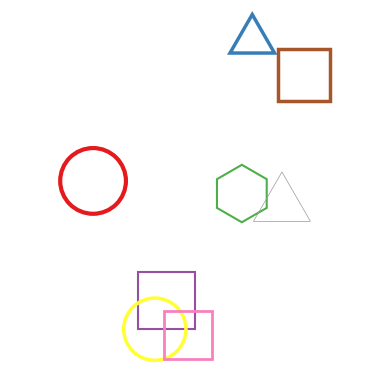[{"shape": "circle", "thickness": 3, "radius": 0.43, "center": [0.242, 0.53]}, {"shape": "triangle", "thickness": 2.5, "radius": 0.33, "center": [0.655, 0.896]}, {"shape": "hexagon", "thickness": 1.5, "radius": 0.37, "center": [0.628, 0.497]}, {"shape": "square", "thickness": 1.5, "radius": 0.37, "center": [0.432, 0.219]}, {"shape": "circle", "thickness": 2.5, "radius": 0.4, "center": [0.402, 0.145]}, {"shape": "square", "thickness": 2.5, "radius": 0.34, "center": [0.79, 0.805]}, {"shape": "square", "thickness": 2, "radius": 0.32, "center": [0.488, 0.13]}, {"shape": "triangle", "thickness": 0.5, "radius": 0.43, "center": [0.732, 0.468]}]